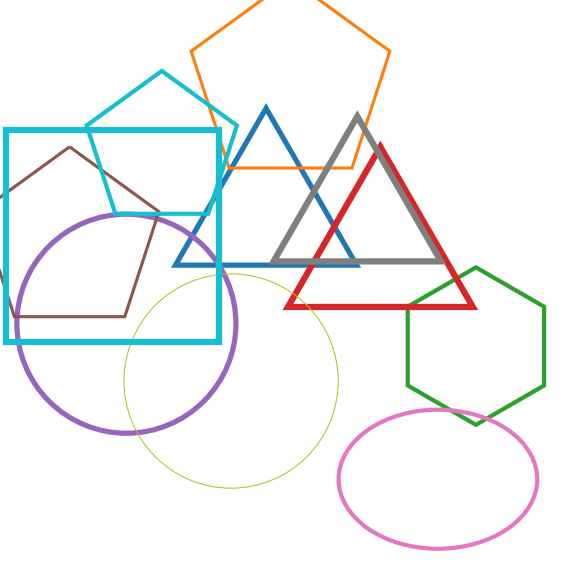[{"shape": "triangle", "thickness": 2.5, "radius": 0.91, "center": [0.461, 0.631]}, {"shape": "pentagon", "thickness": 1.5, "radius": 0.9, "center": [0.503, 0.855]}, {"shape": "hexagon", "thickness": 2, "radius": 0.68, "center": [0.824, 0.4]}, {"shape": "triangle", "thickness": 3, "radius": 0.92, "center": [0.659, 0.56]}, {"shape": "circle", "thickness": 2.5, "radius": 0.95, "center": [0.219, 0.439]}, {"shape": "pentagon", "thickness": 1.5, "radius": 0.81, "center": [0.121, 0.582]}, {"shape": "oval", "thickness": 2, "radius": 0.86, "center": [0.758, 0.169]}, {"shape": "triangle", "thickness": 3, "radius": 0.84, "center": [0.619, 0.63]}, {"shape": "circle", "thickness": 0.5, "radius": 0.93, "center": [0.4, 0.339]}, {"shape": "pentagon", "thickness": 2, "radius": 0.68, "center": [0.28, 0.74]}, {"shape": "square", "thickness": 3, "radius": 0.92, "center": [0.194, 0.59]}]